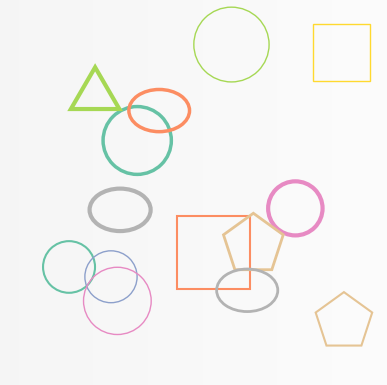[{"shape": "circle", "thickness": 2.5, "radius": 0.44, "center": [0.354, 0.635]}, {"shape": "circle", "thickness": 1.5, "radius": 0.34, "center": [0.178, 0.307]}, {"shape": "oval", "thickness": 2.5, "radius": 0.39, "center": [0.411, 0.713]}, {"shape": "square", "thickness": 1.5, "radius": 0.47, "center": [0.552, 0.344]}, {"shape": "circle", "thickness": 1, "radius": 0.34, "center": [0.286, 0.281]}, {"shape": "circle", "thickness": 1, "radius": 0.44, "center": [0.303, 0.218]}, {"shape": "circle", "thickness": 3, "radius": 0.35, "center": [0.762, 0.459]}, {"shape": "circle", "thickness": 1, "radius": 0.49, "center": [0.597, 0.884]}, {"shape": "triangle", "thickness": 3, "radius": 0.36, "center": [0.245, 0.753]}, {"shape": "square", "thickness": 1, "radius": 0.37, "center": [0.882, 0.864]}, {"shape": "pentagon", "thickness": 2, "radius": 0.41, "center": [0.654, 0.365]}, {"shape": "pentagon", "thickness": 1.5, "radius": 0.38, "center": [0.888, 0.165]}, {"shape": "oval", "thickness": 2, "radius": 0.39, "center": [0.638, 0.246]}, {"shape": "oval", "thickness": 3, "radius": 0.39, "center": [0.31, 0.455]}]